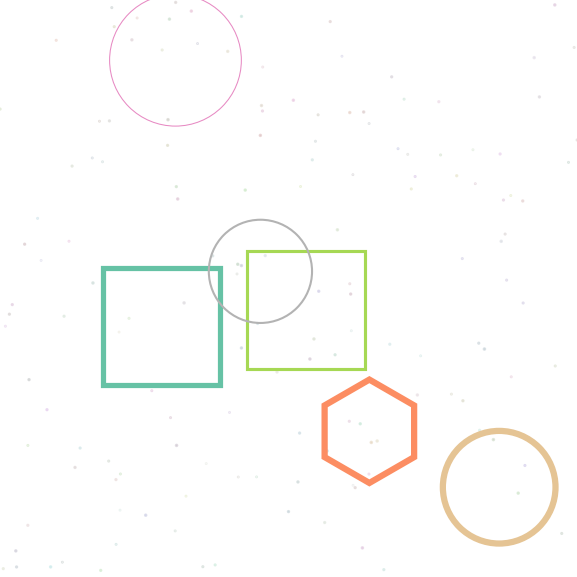[{"shape": "square", "thickness": 2.5, "radius": 0.51, "center": [0.279, 0.434]}, {"shape": "hexagon", "thickness": 3, "radius": 0.45, "center": [0.64, 0.252]}, {"shape": "circle", "thickness": 0.5, "radius": 0.57, "center": [0.304, 0.895]}, {"shape": "square", "thickness": 1.5, "radius": 0.51, "center": [0.529, 0.462]}, {"shape": "circle", "thickness": 3, "radius": 0.49, "center": [0.864, 0.155]}, {"shape": "circle", "thickness": 1, "radius": 0.45, "center": [0.451, 0.529]}]